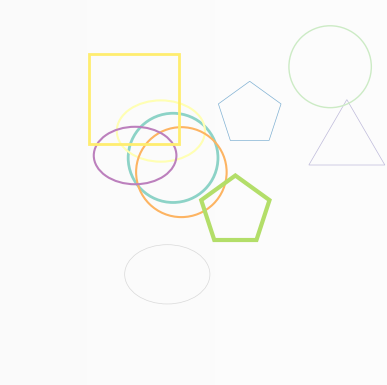[{"shape": "circle", "thickness": 2, "radius": 0.58, "center": [0.447, 0.59]}, {"shape": "oval", "thickness": 1.5, "radius": 0.57, "center": [0.415, 0.66]}, {"shape": "triangle", "thickness": 0.5, "radius": 0.57, "center": [0.895, 0.628]}, {"shape": "pentagon", "thickness": 0.5, "radius": 0.42, "center": [0.644, 0.704]}, {"shape": "circle", "thickness": 1.5, "radius": 0.58, "center": [0.468, 0.553]}, {"shape": "pentagon", "thickness": 3, "radius": 0.46, "center": [0.607, 0.452]}, {"shape": "oval", "thickness": 0.5, "radius": 0.55, "center": [0.432, 0.287]}, {"shape": "oval", "thickness": 1.5, "radius": 0.53, "center": [0.349, 0.596]}, {"shape": "circle", "thickness": 1, "radius": 0.53, "center": [0.852, 0.827]}, {"shape": "square", "thickness": 2, "radius": 0.58, "center": [0.346, 0.742]}]